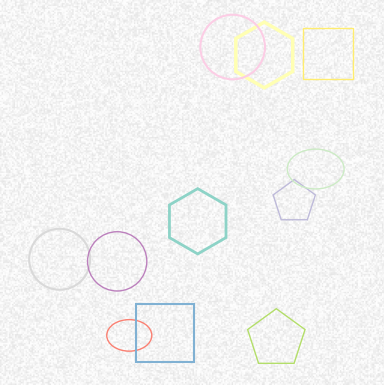[{"shape": "hexagon", "thickness": 2, "radius": 0.42, "center": [0.514, 0.425]}, {"shape": "hexagon", "thickness": 2.5, "radius": 0.43, "center": [0.686, 0.857]}, {"shape": "pentagon", "thickness": 1, "radius": 0.29, "center": [0.764, 0.476]}, {"shape": "oval", "thickness": 1, "radius": 0.29, "center": [0.336, 0.129]}, {"shape": "square", "thickness": 1.5, "radius": 0.37, "center": [0.428, 0.135]}, {"shape": "pentagon", "thickness": 1, "radius": 0.39, "center": [0.718, 0.12]}, {"shape": "circle", "thickness": 1.5, "radius": 0.42, "center": [0.604, 0.878]}, {"shape": "circle", "thickness": 1.5, "radius": 0.4, "center": [0.155, 0.327]}, {"shape": "circle", "thickness": 1, "radius": 0.38, "center": [0.304, 0.321]}, {"shape": "oval", "thickness": 1, "radius": 0.37, "center": [0.82, 0.561]}, {"shape": "square", "thickness": 1, "radius": 0.33, "center": [0.852, 0.861]}]